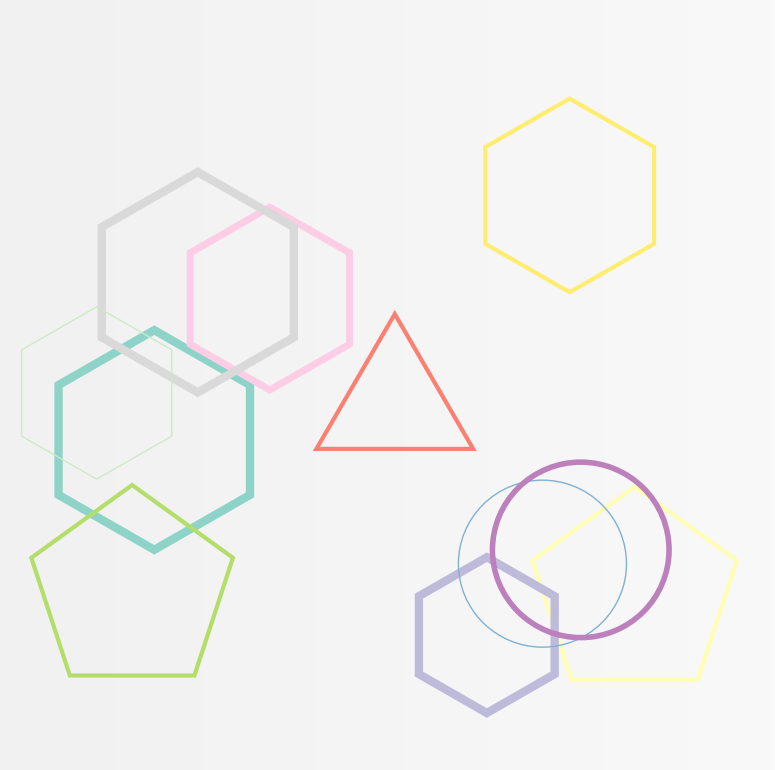[{"shape": "hexagon", "thickness": 3, "radius": 0.71, "center": [0.199, 0.429]}, {"shape": "pentagon", "thickness": 1.5, "radius": 0.69, "center": [0.819, 0.229]}, {"shape": "hexagon", "thickness": 3, "radius": 0.51, "center": [0.628, 0.175]}, {"shape": "triangle", "thickness": 1.5, "radius": 0.58, "center": [0.509, 0.475]}, {"shape": "circle", "thickness": 0.5, "radius": 0.54, "center": [0.7, 0.268]}, {"shape": "pentagon", "thickness": 1.5, "radius": 0.68, "center": [0.17, 0.233]}, {"shape": "hexagon", "thickness": 2.5, "radius": 0.59, "center": [0.348, 0.612]}, {"shape": "hexagon", "thickness": 3, "radius": 0.72, "center": [0.255, 0.633]}, {"shape": "circle", "thickness": 2, "radius": 0.57, "center": [0.749, 0.286]}, {"shape": "hexagon", "thickness": 0.5, "radius": 0.56, "center": [0.125, 0.49]}, {"shape": "hexagon", "thickness": 1.5, "radius": 0.63, "center": [0.735, 0.746]}]